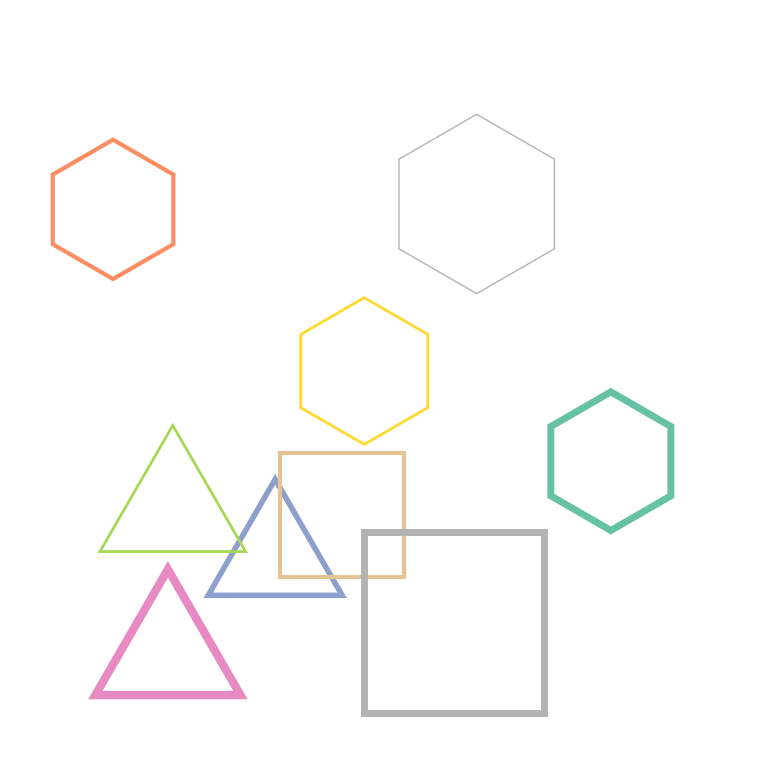[{"shape": "hexagon", "thickness": 2.5, "radius": 0.45, "center": [0.793, 0.401]}, {"shape": "hexagon", "thickness": 1.5, "radius": 0.45, "center": [0.147, 0.728]}, {"shape": "triangle", "thickness": 2, "radius": 0.5, "center": [0.357, 0.277]}, {"shape": "triangle", "thickness": 3, "radius": 0.54, "center": [0.218, 0.152]}, {"shape": "triangle", "thickness": 1, "radius": 0.55, "center": [0.224, 0.338]}, {"shape": "hexagon", "thickness": 1, "radius": 0.48, "center": [0.473, 0.518]}, {"shape": "square", "thickness": 1.5, "radius": 0.4, "center": [0.444, 0.331]}, {"shape": "hexagon", "thickness": 0.5, "radius": 0.58, "center": [0.619, 0.735]}, {"shape": "square", "thickness": 2.5, "radius": 0.58, "center": [0.59, 0.192]}]